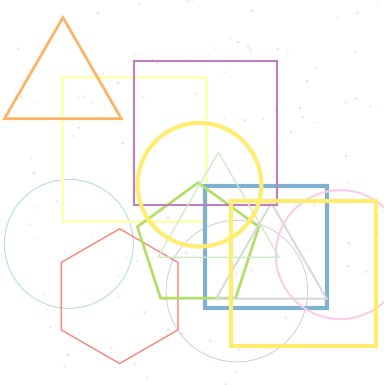[{"shape": "circle", "thickness": 0.5, "radius": 0.84, "center": [0.179, 0.367]}, {"shape": "square", "thickness": 2, "radius": 0.93, "center": [0.347, 0.614]}, {"shape": "circle", "thickness": 0.5, "radius": 0.92, "center": [0.615, 0.244]}, {"shape": "hexagon", "thickness": 1, "radius": 0.88, "center": [0.311, 0.231]}, {"shape": "square", "thickness": 3, "radius": 0.79, "center": [0.69, 0.359]}, {"shape": "triangle", "thickness": 2, "radius": 0.88, "center": [0.163, 0.779]}, {"shape": "pentagon", "thickness": 2, "radius": 0.83, "center": [0.515, 0.36]}, {"shape": "circle", "thickness": 1.5, "radius": 0.84, "center": [0.884, 0.339]}, {"shape": "triangle", "thickness": 1.5, "radius": 0.83, "center": [0.705, 0.307]}, {"shape": "square", "thickness": 1.5, "radius": 0.93, "center": [0.534, 0.655]}, {"shape": "triangle", "thickness": 1, "radius": 0.91, "center": [0.567, 0.423]}, {"shape": "square", "thickness": 3, "radius": 0.94, "center": [0.788, 0.289]}, {"shape": "circle", "thickness": 3, "radius": 0.8, "center": [0.518, 0.52]}]